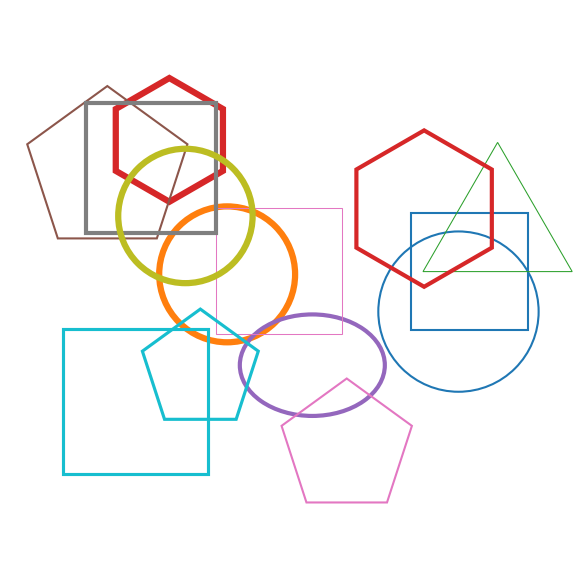[{"shape": "circle", "thickness": 1, "radius": 0.69, "center": [0.794, 0.46]}, {"shape": "square", "thickness": 1, "radius": 0.5, "center": [0.813, 0.529]}, {"shape": "circle", "thickness": 3, "radius": 0.59, "center": [0.393, 0.524]}, {"shape": "triangle", "thickness": 0.5, "radius": 0.75, "center": [0.862, 0.603]}, {"shape": "hexagon", "thickness": 3, "radius": 0.54, "center": [0.293, 0.757]}, {"shape": "hexagon", "thickness": 2, "radius": 0.68, "center": [0.734, 0.638]}, {"shape": "oval", "thickness": 2, "radius": 0.63, "center": [0.541, 0.367]}, {"shape": "pentagon", "thickness": 1, "radius": 0.73, "center": [0.186, 0.704]}, {"shape": "pentagon", "thickness": 1, "radius": 0.59, "center": [0.6, 0.225]}, {"shape": "square", "thickness": 0.5, "radius": 0.54, "center": [0.482, 0.53]}, {"shape": "square", "thickness": 2, "radius": 0.57, "center": [0.261, 0.708]}, {"shape": "circle", "thickness": 3, "radius": 0.58, "center": [0.321, 0.625]}, {"shape": "square", "thickness": 1.5, "radius": 0.63, "center": [0.235, 0.303]}, {"shape": "pentagon", "thickness": 1.5, "radius": 0.53, "center": [0.347, 0.358]}]